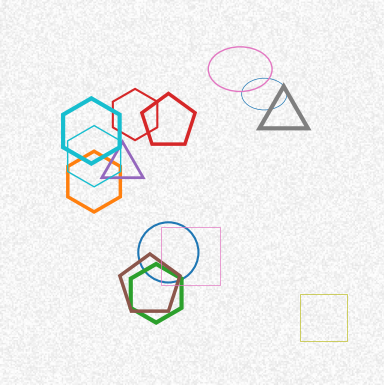[{"shape": "oval", "thickness": 0.5, "radius": 0.29, "center": [0.686, 0.756]}, {"shape": "circle", "thickness": 1.5, "radius": 0.39, "center": [0.437, 0.344]}, {"shape": "hexagon", "thickness": 2.5, "radius": 0.39, "center": [0.244, 0.528]}, {"shape": "hexagon", "thickness": 3, "radius": 0.38, "center": [0.406, 0.238]}, {"shape": "hexagon", "thickness": 1.5, "radius": 0.33, "center": [0.351, 0.703]}, {"shape": "pentagon", "thickness": 2.5, "radius": 0.36, "center": [0.438, 0.684]}, {"shape": "triangle", "thickness": 2, "radius": 0.31, "center": [0.318, 0.569]}, {"shape": "pentagon", "thickness": 2.5, "radius": 0.41, "center": [0.389, 0.258]}, {"shape": "square", "thickness": 0.5, "radius": 0.38, "center": [0.495, 0.336]}, {"shape": "oval", "thickness": 1, "radius": 0.41, "center": [0.624, 0.82]}, {"shape": "triangle", "thickness": 3, "radius": 0.36, "center": [0.737, 0.703]}, {"shape": "square", "thickness": 0.5, "radius": 0.3, "center": [0.84, 0.176]}, {"shape": "hexagon", "thickness": 3, "radius": 0.42, "center": [0.237, 0.66]}, {"shape": "hexagon", "thickness": 1, "radius": 0.4, "center": [0.245, 0.594]}]